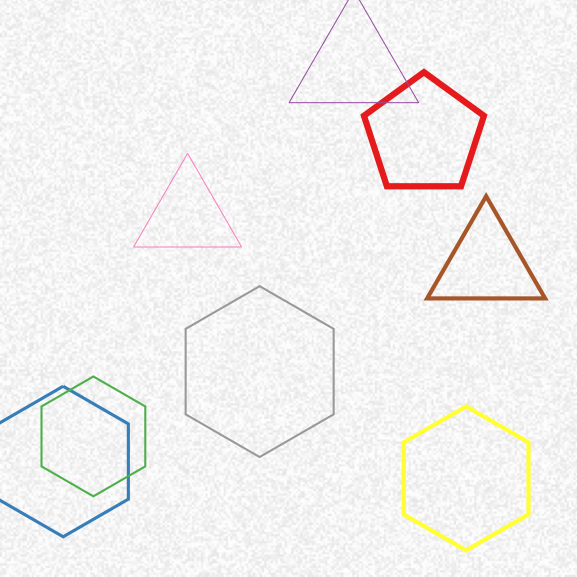[{"shape": "pentagon", "thickness": 3, "radius": 0.55, "center": [0.734, 0.765]}, {"shape": "hexagon", "thickness": 1.5, "radius": 0.65, "center": [0.109, 0.2]}, {"shape": "hexagon", "thickness": 1, "radius": 0.52, "center": [0.162, 0.243]}, {"shape": "triangle", "thickness": 0.5, "radius": 0.65, "center": [0.613, 0.886]}, {"shape": "hexagon", "thickness": 2, "radius": 0.62, "center": [0.807, 0.171]}, {"shape": "triangle", "thickness": 2, "radius": 0.59, "center": [0.842, 0.541]}, {"shape": "triangle", "thickness": 0.5, "radius": 0.54, "center": [0.325, 0.625]}, {"shape": "hexagon", "thickness": 1, "radius": 0.74, "center": [0.45, 0.356]}]